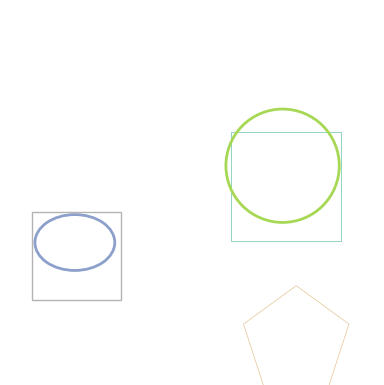[{"shape": "square", "thickness": 0.5, "radius": 0.71, "center": [0.743, 0.516]}, {"shape": "oval", "thickness": 2, "radius": 0.52, "center": [0.194, 0.37]}, {"shape": "circle", "thickness": 2, "radius": 0.74, "center": [0.734, 0.569]}, {"shape": "pentagon", "thickness": 0.5, "radius": 0.72, "center": [0.769, 0.114]}, {"shape": "square", "thickness": 1, "radius": 0.57, "center": [0.199, 0.335]}]